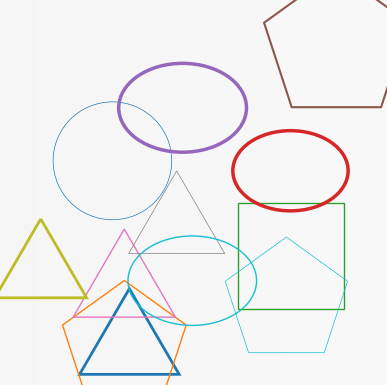[{"shape": "circle", "thickness": 0.5, "radius": 0.77, "center": [0.29, 0.582]}, {"shape": "triangle", "thickness": 2, "radius": 0.74, "center": [0.334, 0.102]}, {"shape": "pentagon", "thickness": 1, "radius": 0.84, "center": [0.321, 0.104]}, {"shape": "square", "thickness": 1, "radius": 0.69, "center": [0.751, 0.335]}, {"shape": "oval", "thickness": 2.5, "radius": 0.74, "center": [0.75, 0.556]}, {"shape": "oval", "thickness": 2.5, "radius": 0.82, "center": [0.471, 0.72]}, {"shape": "pentagon", "thickness": 1.5, "radius": 0.98, "center": [0.868, 0.88]}, {"shape": "triangle", "thickness": 1, "radius": 0.76, "center": [0.321, 0.253]}, {"shape": "triangle", "thickness": 0.5, "radius": 0.72, "center": [0.456, 0.413]}, {"shape": "triangle", "thickness": 2, "radius": 0.68, "center": [0.105, 0.295]}, {"shape": "pentagon", "thickness": 0.5, "radius": 0.83, "center": [0.739, 0.218]}, {"shape": "oval", "thickness": 1, "radius": 0.83, "center": [0.496, 0.271]}]